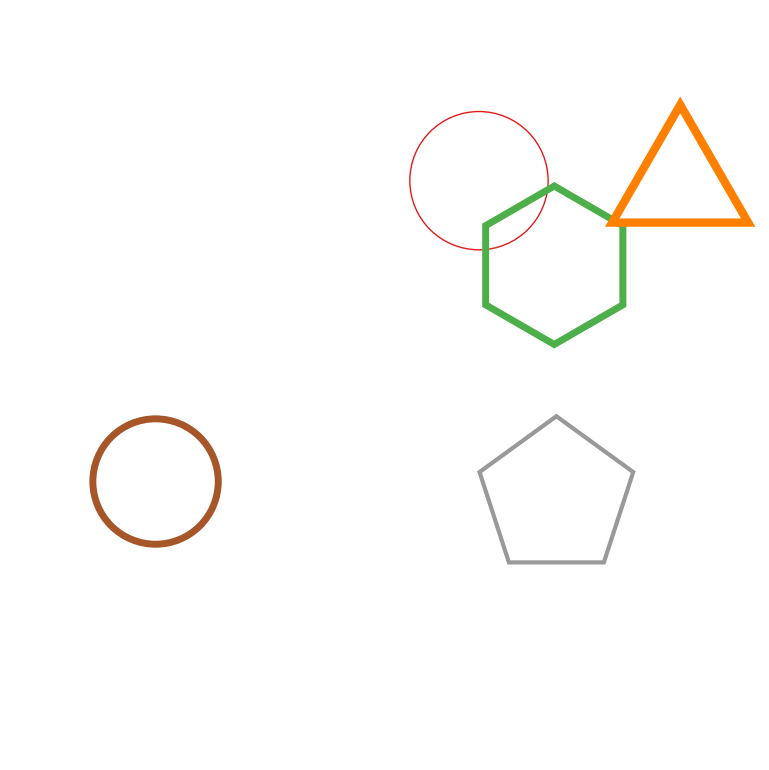[{"shape": "circle", "thickness": 0.5, "radius": 0.45, "center": [0.622, 0.765]}, {"shape": "hexagon", "thickness": 2.5, "radius": 0.51, "center": [0.72, 0.656]}, {"shape": "triangle", "thickness": 3, "radius": 0.51, "center": [0.883, 0.762]}, {"shape": "circle", "thickness": 2.5, "radius": 0.41, "center": [0.202, 0.375]}, {"shape": "pentagon", "thickness": 1.5, "radius": 0.52, "center": [0.723, 0.355]}]